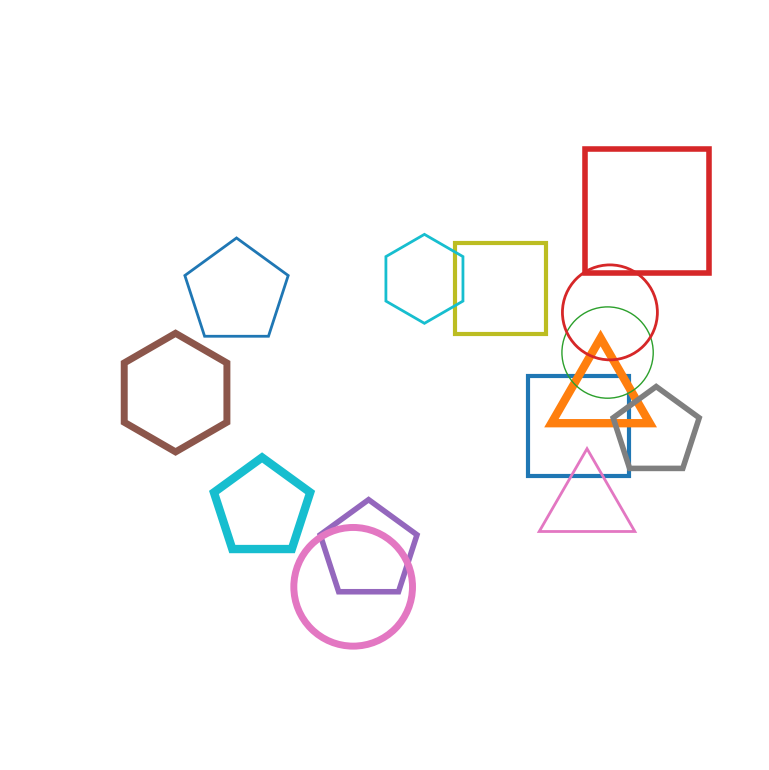[{"shape": "square", "thickness": 1.5, "radius": 0.33, "center": [0.751, 0.447]}, {"shape": "pentagon", "thickness": 1, "radius": 0.35, "center": [0.307, 0.62]}, {"shape": "triangle", "thickness": 3, "radius": 0.37, "center": [0.78, 0.487]}, {"shape": "circle", "thickness": 0.5, "radius": 0.3, "center": [0.789, 0.542]}, {"shape": "circle", "thickness": 1, "radius": 0.31, "center": [0.792, 0.594]}, {"shape": "square", "thickness": 2, "radius": 0.4, "center": [0.841, 0.726]}, {"shape": "pentagon", "thickness": 2, "radius": 0.33, "center": [0.479, 0.285]}, {"shape": "hexagon", "thickness": 2.5, "radius": 0.38, "center": [0.228, 0.49]}, {"shape": "triangle", "thickness": 1, "radius": 0.36, "center": [0.762, 0.346]}, {"shape": "circle", "thickness": 2.5, "radius": 0.39, "center": [0.459, 0.238]}, {"shape": "pentagon", "thickness": 2, "radius": 0.29, "center": [0.852, 0.439]}, {"shape": "square", "thickness": 1.5, "radius": 0.29, "center": [0.65, 0.626]}, {"shape": "pentagon", "thickness": 3, "radius": 0.33, "center": [0.34, 0.34]}, {"shape": "hexagon", "thickness": 1, "radius": 0.29, "center": [0.551, 0.638]}]